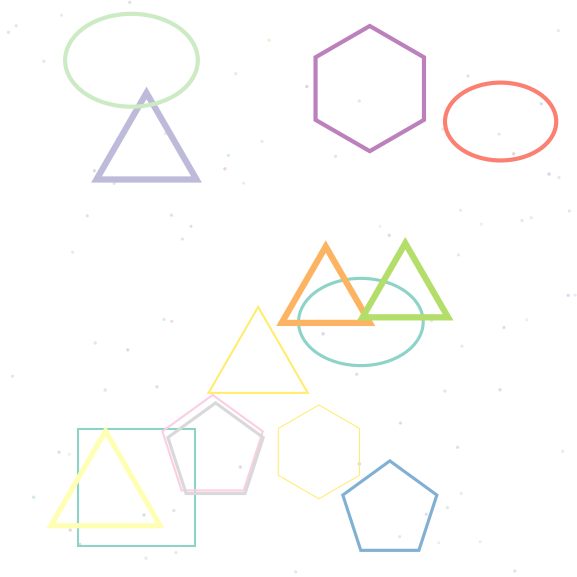[{"shape": "oval", "thickness": 1.5, "radius": 0.54, "center": [0.625, 0.442]}, {"shape": "square", "thickness": 1, "radius": 0.51, "center": [0.236, 0.155]}, {"shape": "triangle", "thickness": 2.5, "radius": 0.55, "center": [0.183, 0.143]}, {"shape": "triangle", "thickness": 3, "radius": 0.5, "center": [0.254, 0.738]}, {"shape": "oval", "thickness": 2, "radius": 0.48, "center": [0.867, 0.789]}, {"shape": "pentagon", "thickness": 1.5, "radius": 0.43, "center": [0.675, 0.115]}, {"shape": "triangle", "thickness": 3, "radius": 0.44, "center": [0.564, 0.484]}, {"shape": "triangle", "thickness": 3, "radius": 0.43, "center": [0.702, 0.492]}, {"shape": "pentagon", "thickness": 1, "radius": 0.46, "center": [0.368, 0.224]}, {"shape": "pentagon", "thickness": 1.5, "radius": 0.43, "center": [0.373, 0.215]}, {"shape": "hexagon", "thickness": 2, "radius": 0.54, "center": [0.64, 0.846]}, {"shape": "oval", "thickness": 2, "radius": 0.57, "center": [0.228, 0.895]}, {"shape": "hexagon", "thickness": 0.5, "radius": 0.41, "center": [0.552, 0.217]}, {"shape": "triangle", "thickness": 1, "radius": 0.5, "center": [0.447, 0.368]}]